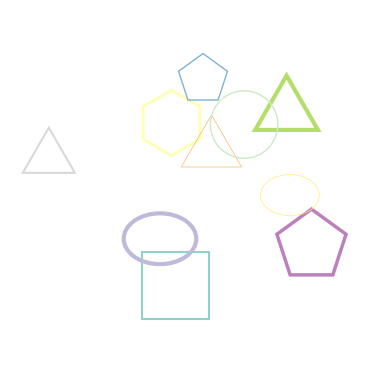[{"shape": "square", "thickness": 1.5, "radius": 0.44, "center": [0.455, 0.259]}, {"shape": "hexagon", "thickness": 2, "radius": 0.42, "center": [0.445, 0.681]}, {"shape": "oval", "thickness": 3, "radius": 0.47, "center": [0.416, 0.38]}, {"shape": "pentagon", "thickness": 1, "radius": 0.33, "center": [0.527, 0.794]}, {"shape": "triangle", "thickness": 0.5, "radius": 0.45, "center": [0.549, 0.611]}, {"shape": "triangle", "thickness": 3, "radius": 0.47, "center": [0.744, 0.71]}, {"shape": "triangle", "thickness": 1.5, "radius": 0.39, "center": [0.127, 0.59]}, {"shape": "pentagon", "thickness": 2.5, "radius": 0.47, "center": [0.809, 0.362]}, {"shape": "circle", "thickness": 1, "radius": 0.44, "center": [0.634, 0.677]}, {"shape": "oval", "thickness": 0.5, "radius": 0.38, "center": [0.753, 0.493]}]